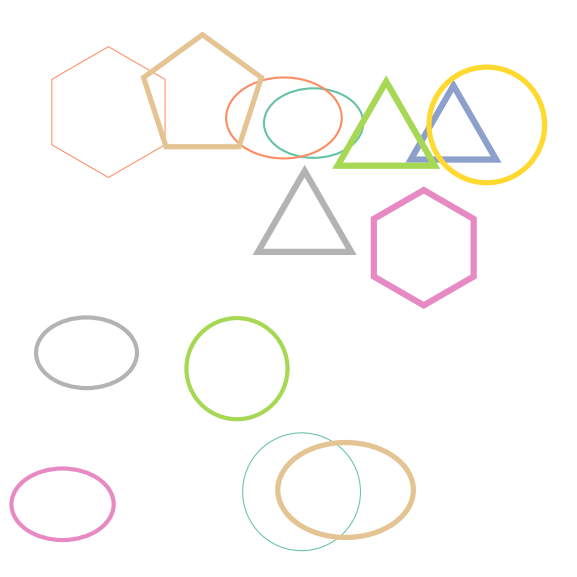[{"shape": "oval", "thickness": 1, "radius": 0.43, "center": [0.543, 0.786]}, {"shape": "circle", "thickness": 0.5, "radius": 0.51, "center": [0.522, 0.148]}, {"shape": "hexagon", "thickness": 0.5, "radius": 0.57, "center": [0.188, 0.805]}, {"shape": "oval", "thickness": 1, "radius": 0.5, "center": [0.492, 0.795]}, {"shape": "triangle", "thickness": 3, "radius": 0.43, "center": [0.785, 0.766]}, {"shape": "hexagon", "thickness": 3, "radius": 0.5, "center": [0.734, 0.57]}, {"shape": "oval", "thickness": 2, "radius": 0.44, "center": [0.108, 0.126]}, {"shape": "triangle", "thickness": 3, "radius": 0.49, "center": [0.669, 0.761]}, {"shape": "circle", "thickness": 2, "radius": 0.44, "center": [0.41, 0.361]}, {"shape": "circle", "thickness": 2.5, "radius": 0.5, "center": [0.843, 0.783]}, {"shape": "oval", "thickness": 2.5, "radius": 0.59, "center": [0.598, 0.151]}, {"shape": "pentagon", "thickness": 2.5, "radius": 0.54, "center": [0.351, 0.832]}, {"shape": "triangle", "thickness": 3, "radius": 0.47, "center": [0.527, 0.61]}, {"shape": "oval", "thickness": 2, "radius": 0.44, "center": [0.15, 0.388]}]